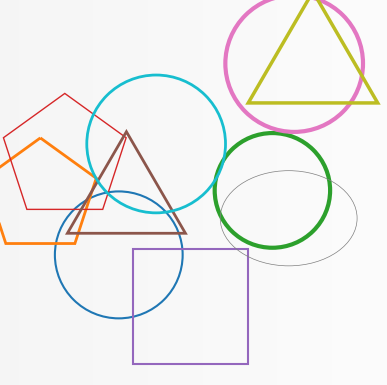[{"shape": "circle", "thickness": 1.5, "radius": 0.82, "center": [0.306, 0.338]}, {"shape": "pentagon", "thickness": 2, "radius": 0.76, "center": [0.104, 0.49]}, {"shape": "circle", "thickness": 3, "radius": 0.74, "center": [0.703, 0.505]}, {"shape": "pentagon", "thickness": 1, "radius": 0.83, "center": [0.167, 0.591]}, {"shape": "square", "thickness": 1.5, "radius": 0.75, "center": [0.491, 0.205]}, {"shape": "triangle", "thickness": 2, "radius": 0.88, "center": [0.326, 0.482]}, {"shape": "circle", "thickness": 3, "radius": 0.89, "center": [0.759, 0.835]}, {"shape": "oval", "thickness": 0.5, "radius": 0.88, "center": [0.745, 0.433]}, {"shape": "triangle", "thickness": 2.5, "radius": 0.96, "center": [0.808, 0.829]}, {"shape": "circle", "thickness": 2, "radius": 0.89, "center": [0.403, 0.626]}]